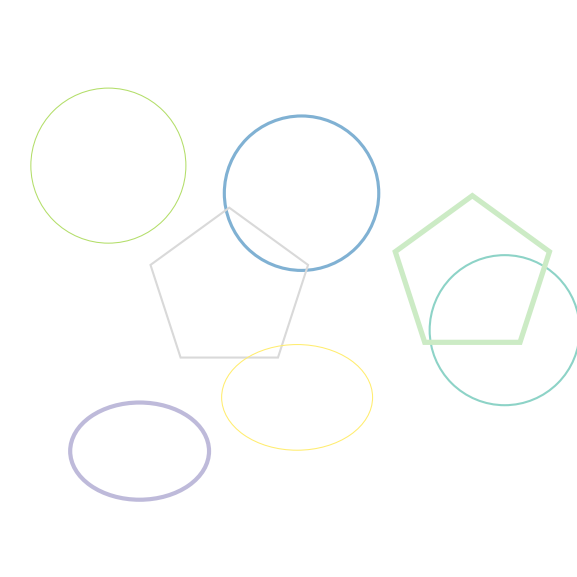[{"shape": "circle", "thickness": 1, "radius": 0.65, "center": [0.874, 0.427]}, {"shape": "oval", "thickness": 2, "radius": 0.6, "center": [0.242, 0.218]}, {"shape": "circle", "thickness": 1.5, "radius": 0.67, "center": [0.522, 0.665]}, {"shape": "circle", "thickness": 0.5, "radius": 0.67, "center": [0.188, 0.712]}, {"shape": "pentagon", "thickness": 1, "radius": 0.72, "center": [0.397, 0.496]}, {"shape": "pentagon", "thickness": 2.5, "radius": 0.7, "center": [0.818, 0.52]}, {"shape": "oval", "thickness": 0.5, "radius": 0.65, "center": [0.514, 0.311]}]